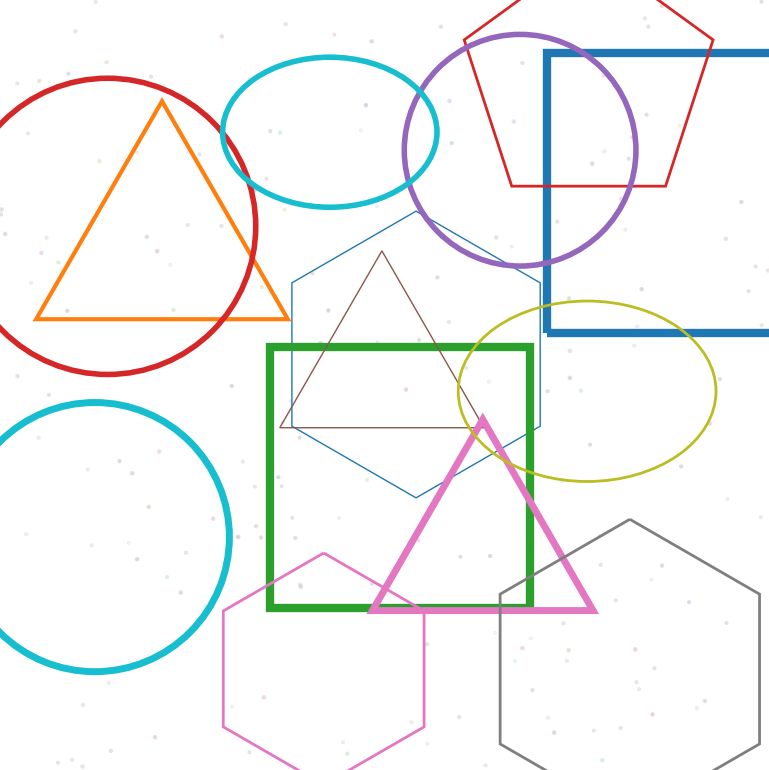[{"shape": "hexagon", "thickness": 0.5, "radius": 0.93, "center": [0.54, 0.54]}, {"shape": "square", "thickness": 3, "radius": 0.91, "center": [0.892, 0.749]}, {"shape": "triangle", "thickness": 1.5, "radius": 0.94, "center": [0.21, 0.68]}, {"shape": "square", "thickness": 3, "radius": 0.85, "center": [0.519, 0.38]}, {"shape": "circle", "thickness": 2, "radius": 0.96, "center": [0.14, 0.706]}, {"shape": "pentagon", "thickness": 1, "radius": 0.85, "center": [0.764, 0.896]}, {"shape": "circle", "thickness": 2, "radius": 0.75, "center": [0.675, 0.805]}, {"shape": "triangle", "thickness": 0.5, "radius": 0.77, "center": [0.496, 0.521]}, {"shape": "hexagon", "thickness": 1, "radius": 0.75, "center": [0.42, 0.131]}, {"shape": "triangle", "thickness": 2.5, "radius": 0.83, "center": [0.627, 0.29]}, {"shape": "hexagon", "thickness": 1, "radius": 0.97, "center": [0.818, 0.131]}, {"shape": "oval", "thickness": 1, "radius": 0.84, "center": [0.762, 0.492]}, {"shape": "circle", "thickness": 2.5, "radius": 0.87, "center": [0.123, 0.302]}, {"shape": "oval", "thickness": 2, "radius": 0.7, "center": [0.428, 0.828]}]